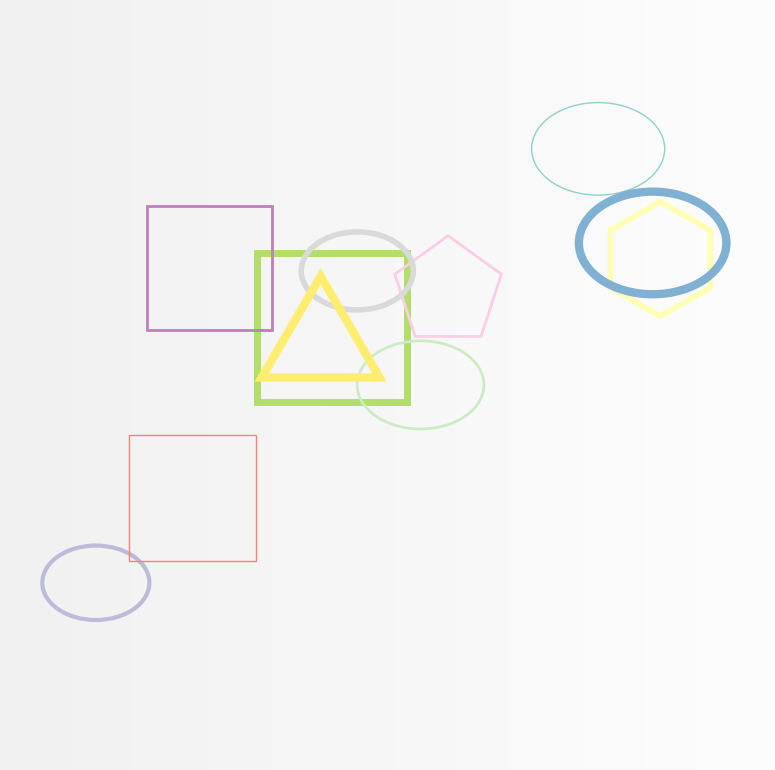[{"shape": "oval", "thickness": 0.5, "radius": 0.43, "center": [0.772, 0.807]}, {"shape": "hexagon", "thickness": 2, "radius": 0.37, "center": [0.852, 0.664]}, {"shape": "oval", "thickness": 1.5, "radius": 0.35, "center": [0.124, 0.243]}, {"shape": "square", "thickness": 0.5, "radius": 0.41, "center": [0.249, 0.353]}, {"shape": "oval", "thickness": 3, "radius": 0.48, "center": [0.842, 0.684]}, {"shape": "square", "thickness": 2.5, "radius": 0.48, "center": [0.429, 0.574]}, {"shape": "pentagon", "thickness": 1, "radius": 0.36, "center": [0.578, 0.622]}, {"shape": "oval", "thickness": 2, "radius": 0.36, "center": [0.461, 0.648]}, {"shape": "square", "thickness": 1, "radius": 0.4, "center": [0.271, 0.652]}, {"shape": "oval", "thickness": 1, "radius": 0.41, "center": [0.543, 0.5]}, {"shape": "triangle", "thickness": 3, "radius": 0.44, "center": [0.414, 0.554]}]